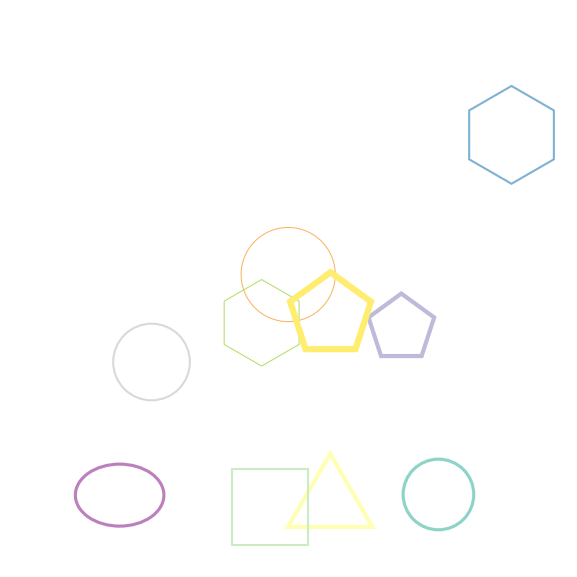[{"shape": "circle", "thickness": 1.5, "radius": 0.31, "center": [0.759, 0.143]}, {"shape": "triangle", "thickness": 2, "radius": 0.42, "center": [0.572, 0.129]}, {"shape": "pentagon", "thickness": 2, "radius": 0.3, "center": [0.695, 0.431]}, {"shape": "hexagon", "thickness": 1, "radius": 0.42, "center": [0.886, 0.766]}, {"shape": "circle", "thickness": 0.5, "radius": 0.41, "center": [0.499, 0.524]}, {"shape": "hexagon", "thickness": 0.5, "radius": 0.37, "center": [0.453, 0.44]}, {"shape": "circle", "thickness": 1, "radius": 0.33, "center": [0.262, 0.372]}, {"shape": "oval", "thickness": 1.5, "radius": 0.38, "center": [0.207, 0.142]}, {"shape": "square", "thickness": 1, "radius": 0.33, "center": [0.467, 0.121]}, {"shape": "pentagon", "thickness": 3, "radius": 0.37, "center": [0.572, 0.454]}]